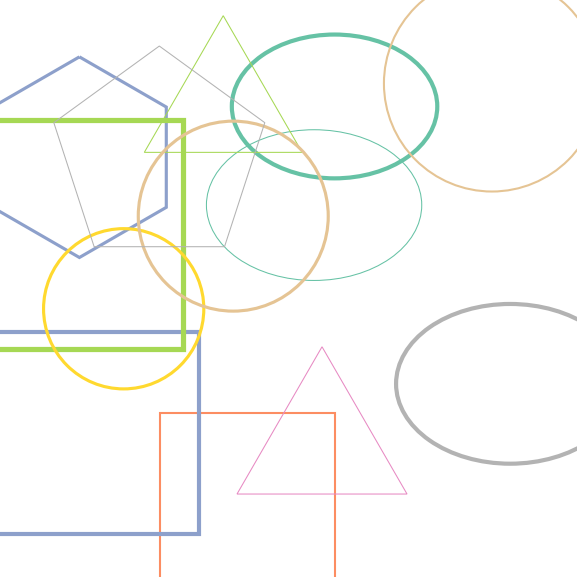[{"shape": "oval", "thickness": 0.5, "radius": 0.93, "center": [0.544, 0.644]}, {"shape": "oval", "thickness": 2, "radius": 0.89, "center": [0.579, 0.815]}, {"shape": "square", "thickness": 1, "radius": 0.76, "center": [0.428, 0.132]}, {"shape": "square", "thickness": 2, "radius": 0.87, "center": [0.17, 0.249]}, {"shape": "hexagon", "thickness": 1.5, "radius": 0.87, "center": [0.138, 0.727]}, {"shape": "triangle", "thickness": 0.5, "radius": 0.85, "center": [0.558, 0.229]}, {"shape": "square", "thickness": 2.5, "radius": 0.99, "center": [0.118, 0.593]}, {"shape": "triangle", "thickness": 0.5, "radius": 0.79, "center": [0.387, 0.814]}, {"shape": "circle", "thickness": 1.5, "radius": 0.69, "center": [0.214, 0.464]}, {"shape": "circle", "thickness": 1, "radius": 0.94, "center": [0.852, 0.855]}, {"shape": "circle", "thickness": 1.5, "radius": 0.82, "center": [0.404, 0.625]}, {"shape": "pentagon", "thickness": 0.5, "radius": 0.96, "center": [0.276, 0.727]}, {"shape": "oval", "thickness": 2, "radius": 0.99, "center": [0.883, 0.334]}]